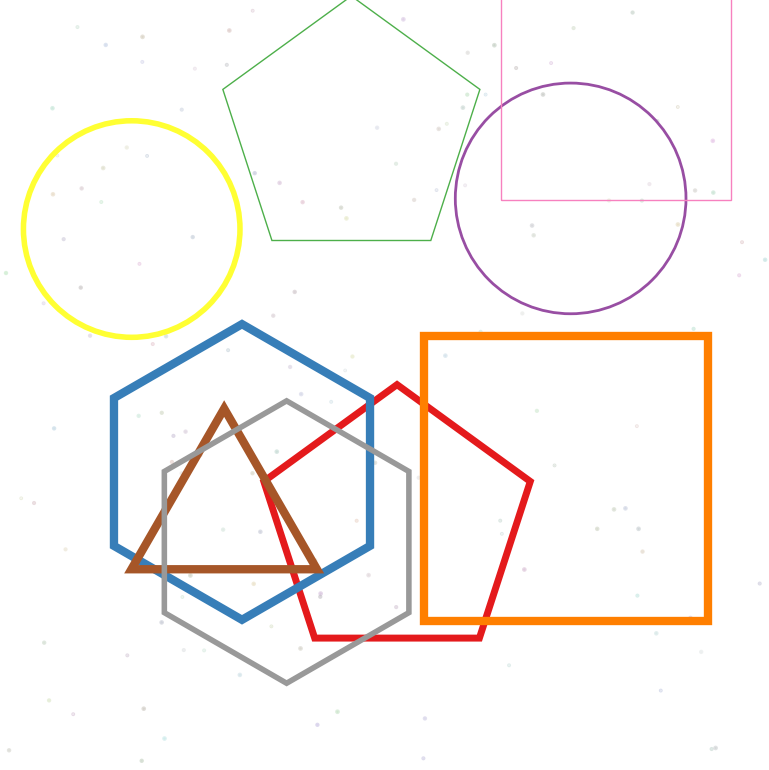[{"shape": "pentagon", "thickness": 2.5, "radius": 0.91, "center": [0.516, 0.319]}, {"shape": "hexagon", "thickness": 3, "radius": 0.96, "center": [0.314, 0.387]}, {"shape": "pentagon", "thickness": 0.5, "radius": 0.88, "center": [0.456, 0.83]}, {"shape": "circle", "thickness": 1, "radius": 0.75, "center": [0.741, 0.742]}, {"shape": "square", "thickness": 3, "radius": 0.92, "center": [0.735, 0.378]}, {"shape": "circle", "thickness": 2, "radius": 0.7, "center": [0.171, 0.703]}, {"shape": "triangle", "thickness": 3, "radius": 0.7, "center": [0.291, 0.33]}, {"shape": "square", "thickness": 0.5, "radius": 0.75, "center": [0.8, 0.889]}, {"shape": "hexagon", "thickness": 2, "radius": 0.92, "center": [0.372, 0.296]}]